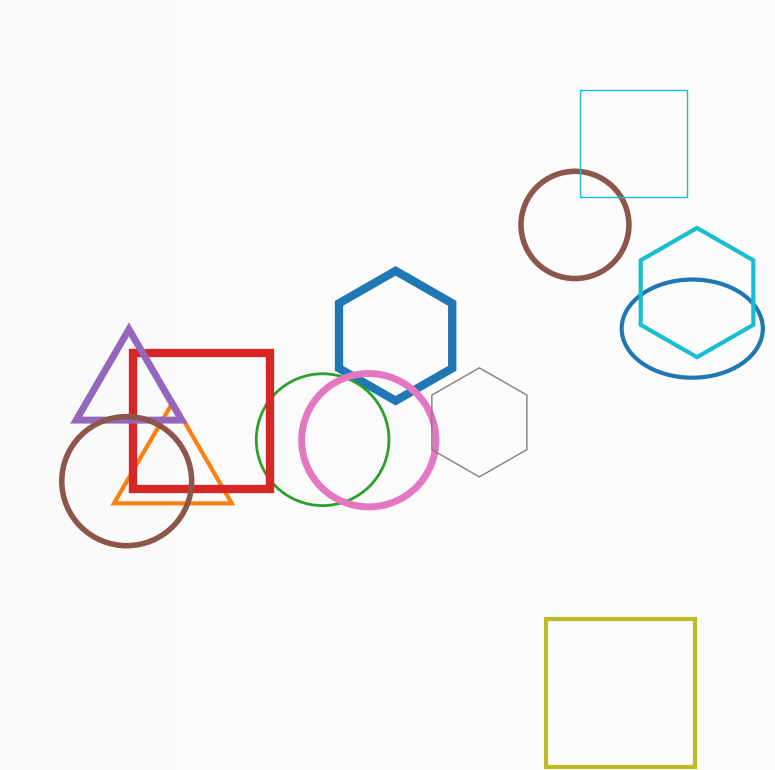[{"shape": "hexagon", "thickness": 3, "radius": 0.42, "center": [0.51, 0.564]}, {"shape": "oval", "thickness": 1.5, "radius": 0.46, "center": [0.893, 0.573]}, {"shape": "triangle", "thickness": 1.5, "radius": 0.44, "center": [0.223, 0.39]}, {"shape": "circle", "thickness": 1, "radius": 0.43, "center": [0.416, 0.429]}, {"shape": "square", "thickness": 3, "radius": 0.44, "center": [0.26, 0.454]}, {"shape": "triangle", "thickness": 2.5, "radius": 0.39, "center": [0.166, 0.494]}, {"shape": "circle", "thickness": 2, "radius": 0.35, "center": [0.742, 0.708]}, {"shape": "circle", "thickness": 2, "radius": 0.42, "center": [0.163, 0.375]}, {"shape": "circle", "thickness": 2.5, "radius": 0.43, "center": [0.476, 0.428]}, {"shape": "hexagon", "thickness": 0.5, "radius": 0.35, "center": [0.619, 0.451]}, {"shape": "square", "thickness": 1.5, "radius": 0.48, "center": [0.801, 0.1]}, {"shape": "square", "thickness": 0.5, "radius": 0.35, "center": [0.817, 0.813]}, {"shape": "hexagon", "thickness": 1.5, "radius": 0.42, "center": [0.899, 0.62]}]